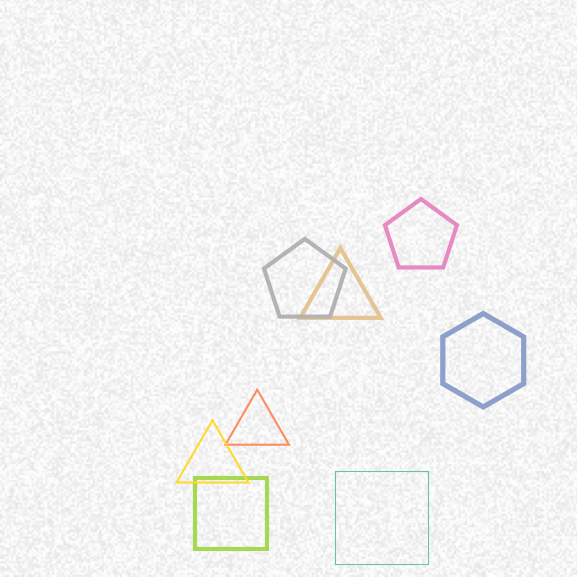[{"shape": "square", "thickness": 0.5, "radius": 0.4, "center": [0.661, 0.103]}, {"shape": "triangle", "thickness": 1, "radius": 0.32, "center": [0.445, 0.261]}, {"shape": "hexagon", "thickness": 2.5, "radius": 0.4, "center": [0.837, 0.375]}, {"shape": "pentagon", "thickness": 2, "radius": 0.33, "center": [0.729, 0.589]}, {"shape": "square", "thickness": 2, "radius": 0.31, "center": [0.4, 0.11]}, {"shape": "triangle", "thickness": 1, "radius": 0.36, "center": [0.368, 0.2]}, {"shape": "triangle", "thickness": 2, "radius": 0.4, "center": [0.589, 0.489]}, {"shape": "pentagon", "thickness": 2, "radius": 0.37, "center": [0.528, 0.511]}]